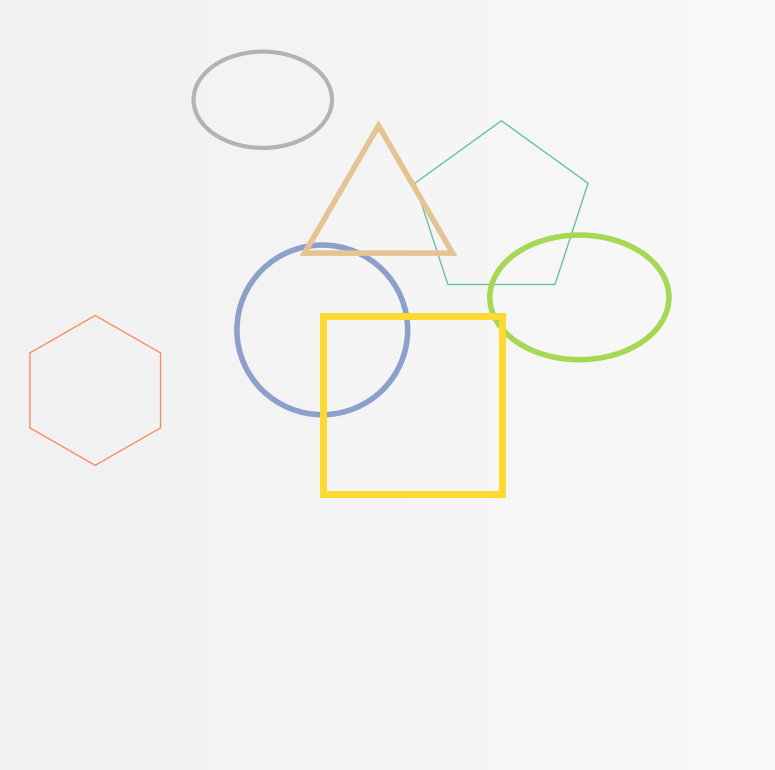[{"shape": "pentagon", "thickness": 0.5, "radius": 0.59, "center": [0.647, 0.726]}, {"shape": "hexagon", "thickness": 0.5, "radius": 0.49, "center": [0.123, 0.493]}, {"shape": "circle", "thickness": 2, "radius": 0.55, "center": [0.416, 0.572]}, {"shape": "oval", "thickness": 2, "radius": 0.58, "center": [0.748, 0.614]}, {"shape": "square", "thickness": 2.5, "radius": 0.58, "center": [0.533, 0.474]}, {"shape": "triangle", "thickness": 2, "radius": 0.55, "center": [0.488, 0.726]}, {"shape": "oval", "thickness": 1.5, "radius": 0.45, "center": [0.339, 0.87]}]